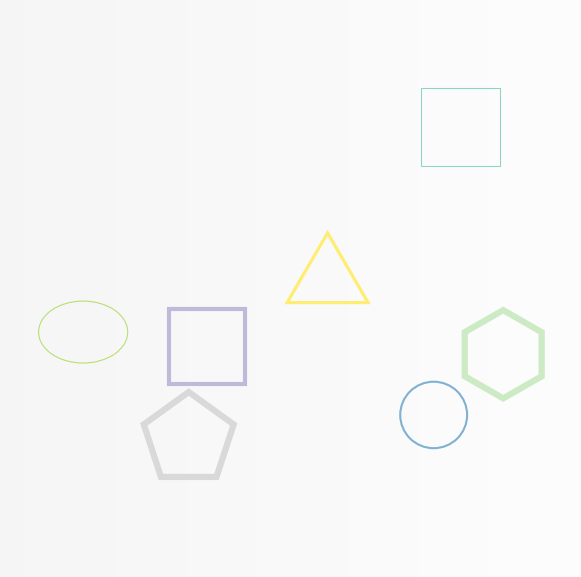[{"shape": "square", "thickness": 0.5, "radius": 0.34, "center": [0.793, 0.78]}, {"shape": "square", "thickness": 2, "radius": 0.33, "center": [0.357, 0.399]}, {"shape": "circle", "thickness": 1, "radius": 0.29, "center": [0.746, 0.281]}, {"shape": "oval", "thickness": 0.5, "radius": 0.38, "center": [0.143, 0.424]}, {"shape": "pentagon", "thickness": 3, "radius": 0.41, "center": [0.325, 0.239]}, {"shape": "hexagon", "thickness": 3, "radius": 0.38, "center": [0.866, 0.386]}, {"shape": "triangle", "thickness": 1.5, "radius": 0.4, "center": [0.564, 0.515]}]